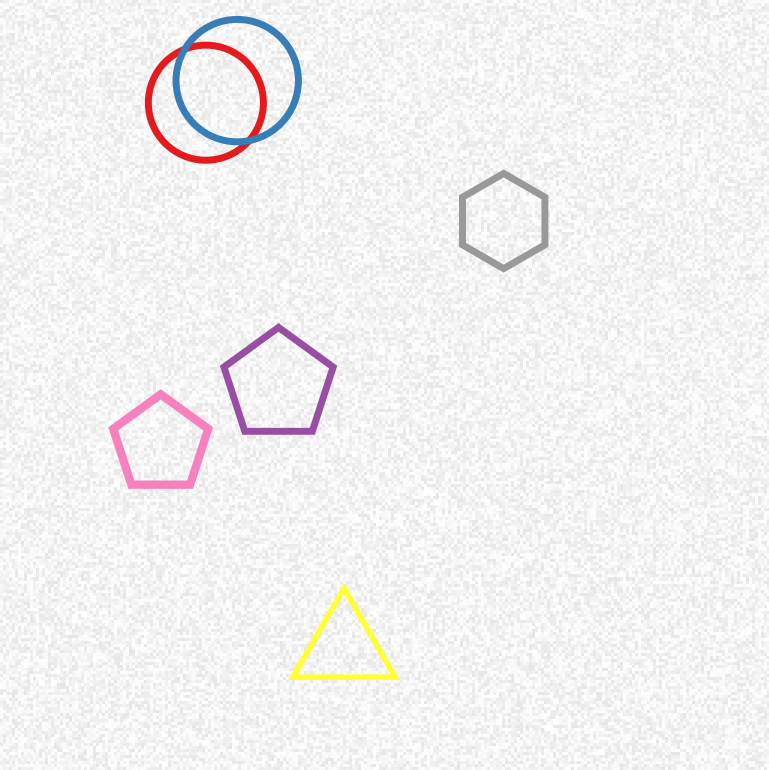[{"shape": "circle", "thickness": 2.5, "radius": 0.37, "center": [0.267, 0.867]}, {"shape": "circle", "thickness": 2.5, "radius": 0.4, "center": [0.308, 0.895]}, {"shape": "pentagon", "thickness": 2.5, "radius": 0.37, "center": [0.362, 0.5]}, {"shape": "triangle", "thickness": 2, "radius": 0.38, "center": [0.447, 0.159]}, {"shape": "pentagon", "thickness": 3, "radius": 0.32, "center": [0.209, 0.423]}, {"shape": "hexagon", "thickness": 2.5, "radius": 0.31, "center": [0.654, 0.713]}]